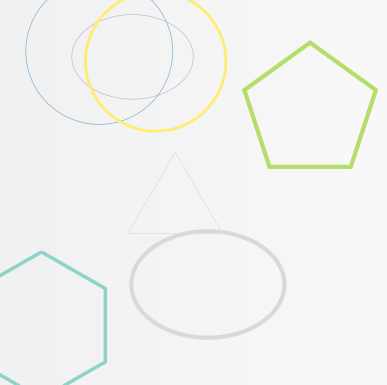[{"shape": "hexagon", "thickness": 2.5, "radius": 0.95, "center": [0.107, 0.155]}, {"shape": "oval", "thickness": 0.5, "radius": 0.78, "center": [0.342, 0.852]}, {"shape": "circle", "thickness": 0.5, "radius": 0.95, "center": [0.256, 0.867]}, {"shape": "pentagon", "thickness": 3, "radius": 0.89, "center": [0.8, 0.711]}, {"shape": "oval", "thickness": 3, "radius": 0.99, "center": [0.537, 0.261]}, {"shape": "triangle", "thickness": 0.5, "radius": 0.7, "center": [0.452, 0.464]}, {"shape": "circle", "thickness": 2, "radius": 0.91, "center": [0.402, 0.841]}]